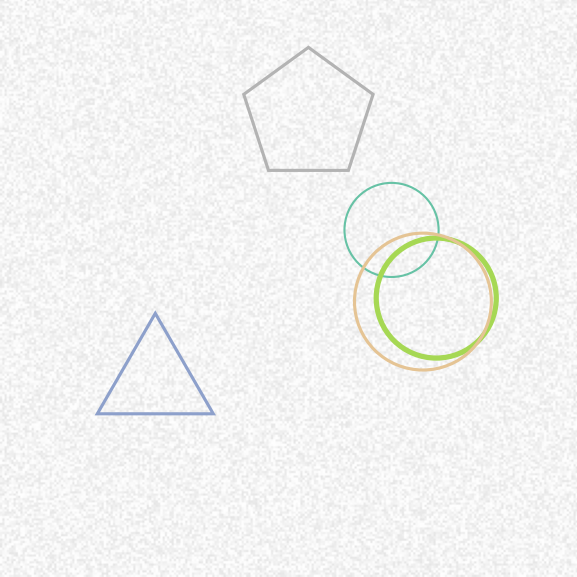[{"shape": "circle", "thickness": 1, "radius": 0.41, "center": [0.678, 0.601]}, {"shape": "triangle", "thickness": 1.5, "radius": 0.58, "center": [0.269, 0.341]}, {"shape": "circle", "thickness": 2.5, "radius": 0.52, "center": [0.755, 0.483]}, {"shape": "circle", "thickness": 1.5, "radius": 0.59, "center": [0.732, 0.477]}, {"shape": "pentagon", "thickness": 1.5, "radius": 0.59, "center": [0.534, 0.799]}]